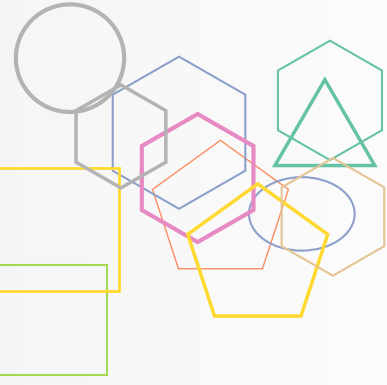[{"shape": "triangle", "thickness": 2.5, "radius": 0.74, "center": [0.838, 0.644]}, {"shape": "hexagon", "thickness": 1.5, "radius": 0.78, "center": [0.852, 0.739]}, {"shape": "pentagon", "thickness": 1, "radius": 0.92, "center": [0.569, 0.451]}, {"shape": "hexagon", "thickness": 1.5, "radius": 0.99, "center": [0.462, 0.655]}, {"shape": "oval", "thickness": 1.5, "radius": 0.68, "center": [0.779, 0.444]}, {"shape": "hexagon", "thickness": 3, "radius": 0.83, "center": [0.51, 0.538]}, {"shape": "square", "thickness": 1.5, "radius": 0.71, "center": [0.133, 0.168]}, {"shape": "square", "thickness": 2, "radius": 0.8, "center": [0.147, 0.405]}, {"shape": "pentagon", "thickness": 2.5, "radius": 0.95, "center": [0.665, 0.333]}, {"shape": "hexagon", "thickness": 1.5, "radius": 0.76, "center": [0.859, 0.437]}, {"shape": "circle", "thickness": 3, "radius": 0.7, "center": [0.181, 0.849]}, {"shape": "hexagon", "thickness": 2.5, "radius": 0.67, "center": [0.312, 0.646]}]